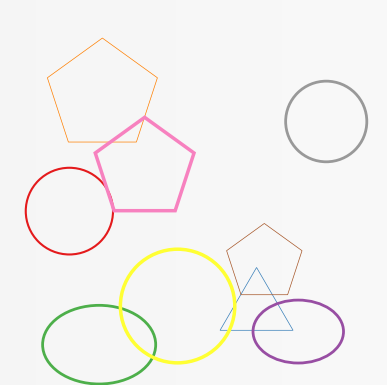[{"shape": "circle", "thickness": 1.5, "radius": 0.56, "center": [0.179, 0.452]}, {"shape": "triangle", "thickness": 0.5, "radius": 0.54, "center": [0.662, 0.196]}, {"shape": "oval", "thickness": 2, "radius": 0.73, "center": [0.256, 0.105]}, {"shape": "oval", "thickness": 2, "radius": 0.58, "center": [0.77, 0.139]}, {"shape": "pentagon", "thickness": 0.5, "radius": 0.75, "center": [0.264, 0.752]}, {"shape": "circle", "thickness": 2.5, "radius": 0.74, "center": [0.458, 0.205]}, {"shape": "pentagon", "thickness": 0.5, "radius": 0.51, "center": [0.682, 0.317]}, {"shape": "pentagon", "thickness": 2.5, "radius": 0.67, "center": [0.373, 0.561]}, {"shape": "circle", "thickness": 2, "radius": 0.52, "center": [0.842, 0.684]}]